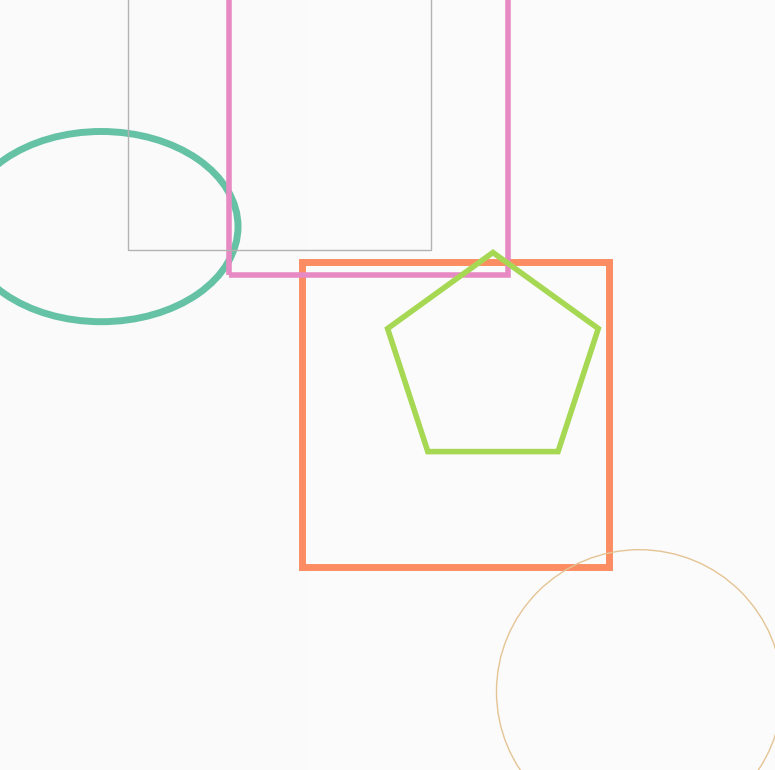[{"shape": "oval", "thickness": 2.5, "radius": 0.88, "center": [0.131, 0.706]}, {"shape": "square", "thickness": 2.5, "radius": 0.99, "center": [0.587, 0.462]}, {"shape": "square", "thickness": 2, "radius": 0.9, "center": [0.476, 0.822]}, {"shape": "pentagon", "thickness": 2, "radius": 0.71, "center": [0.636, 0.529]}, {"shape": "circle", "thickness": 0.5, "radius": 0.92, "center": [0.825, 0.102]}, {"shape": "square", "thickness": 0.5, "radius": 0.98, "center": [0.361, 0.87]}]